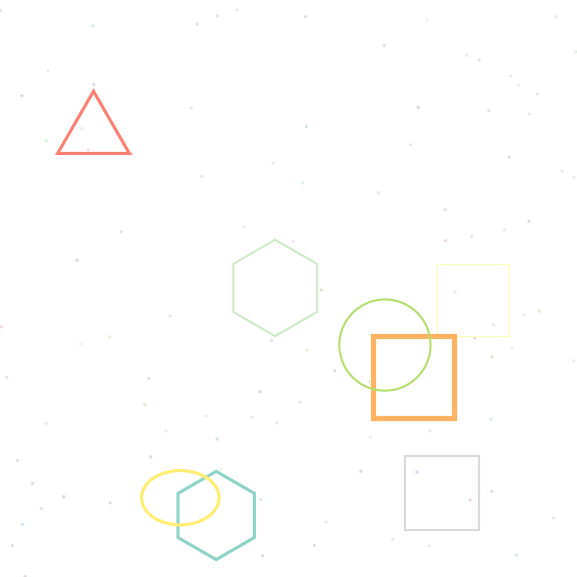[{"shape": "hexagon", "thickness": 1.5, "radius": 0.38, "center": [0.374, 0.107]}, {"shape": "square", "thickness": 0.5, "radius": 0.31, "center": [0.818, 0.479]}, {"shape": "triangle", "thickness": 1.5, "radius": 0.36, "center": [0.162, 0.769]}, {"shape": "square", "thickness": 2.5, "radius": 0.35, "center": [0.716, 0.346]}, {"shape": "circle", "thickness": 1, "radius": 0.39, "center": [0.667, 0.402]}, {"shape": "square", "thickness": 1, "radius": 0.32, "center": [0.766, 0.146]}, {"shape": "hexagon", "thickness": 1, "radius": 0.42, "center": [0.476, 0.501]}, {"shape": "oval", "thickness": 1.5, "radius": 0.34, "center": [0.312, 0.137]}]